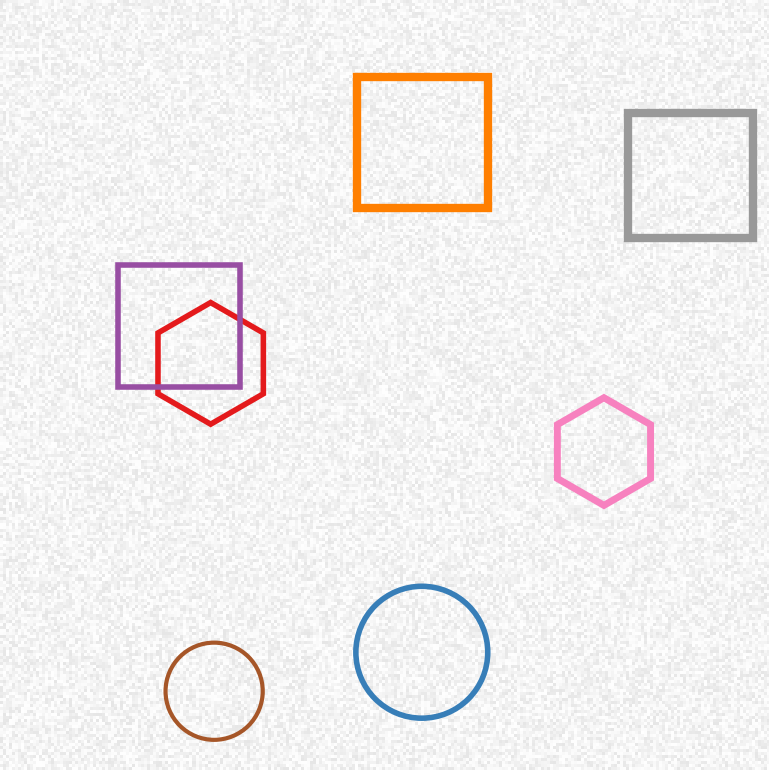[{"shape": "hexagon", "thickness": 2, "radius": 0.4, "center": [0.274, 0.528]}, {"shape": "circle", "thickness": 2, "radius": 0.43, "center": [0.548, 0.153]}, {"shape": "square", "thickness": 2, "radius": 0.4, "center": [0.233, 0.577]}, {"shape": "square", "thickness": 3, "radius": 0.42, "center": [0.549, 0.815]}, {"shape": "circle", "thickness": 1.5, "radius": 0.32, "center": [0.278, 0.102]}, {"shape": "hexagon", "thickness": 2.5, "radius": 0.35, "center": [0.784, 0.414]}, {"shape": "square", "thickness": 3, "radius": 0.41, "center": [0.897, 0.772]}]